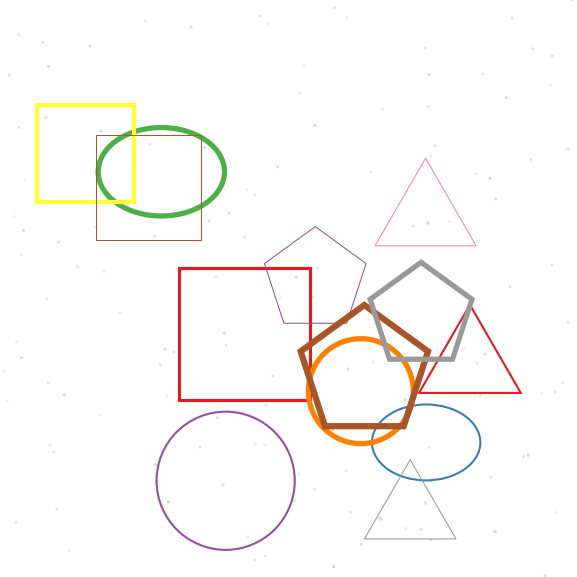[{"shape": "triangle", "thickness": 1, "radius": 0.51, "center": [0.814, 0.37]}, {"shape": "square", "thickness": 1.5, "radius": 0.57, "center": [0.424, 0.421]}, {"shape": "oval", "thickness": 1, "radius": 0.47, "center": [0.738, 0.233]}, {"shape": "oval", "thickness": 2.5, "radius": 0.55, "center": [0.279, 0.702]}, {"shape": "circle", "thickness": 1, "radius": 0.6, "center": [0.391, 0.167]}, {"shape": "pentagon", "thickness": 0.5, "radius": 0.46, "center": [0.546, 0.514]}, {"shape": "circle", "thickness": 2.5, "radius": 0.45, "center": [0.625, 0.322]}, {"shape": "square", "thickness": 2, "radius": 0.42, "center": [0.148, 0.733]}, {"shape": "pentagon", "thickness": 3, "radius": 0.58, "center": [0.631, 0.355]}, {"shape": "square", "thickness": 0.5, "radius": 0.46, "center": [0.257, 0.674]}, {"shape": "triangle", "thickness": 0.5, "radius": 0.51, "center": [0.737, 0.624]}, {"shape": "triangle", "thickness": 0.5, "radius": 0.46, "center": [0.71, 0.112]}, {"shape": "pentagon", "thickness": 2.5, "radius": 0.46, "center": [0.729, 0.452]}]